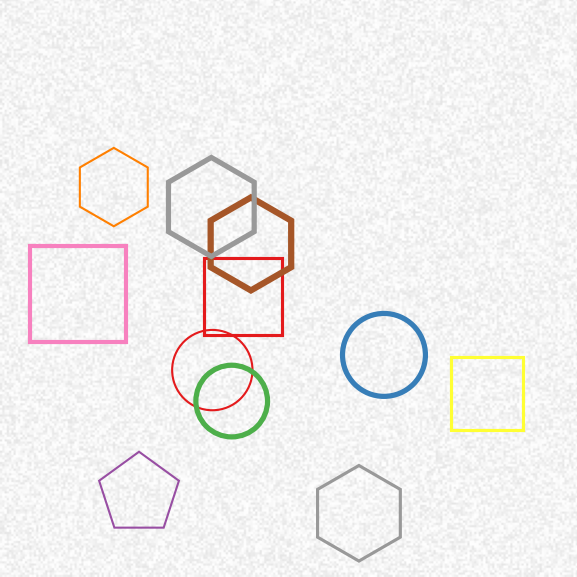[{"shape": "circle", "thickness": 1, "radius": 0.35, "center": [0.368, 0.358]}, {"shape": "square", "thickness": 1.5, "radius": 0.34, "center": [0.421, 0.486]}, {"shape": "circle", "thickness": 2.5, "radius": 0.36, "center": [0.665, 0.385]}, {"shape": "circle", "thickness": 2.5, "radius": 0.31, "center": [0.401, 0.305]}, {"shape": "pentagon", "thickness": 1, "radius": 0.36, "center": [0.241, 0.144]}, {"shape": "hexagon", "thickness": 1, "radius": 0.34, "center": [0.197, 0.675]}, {"shape": "square", "thickness": 1.5, "radius": 0.31, "center": [0.843, 0.318]}, {"shape": "hexagon", "thickness": 3, "radius": 0.4, "center": [0.435, 0.577]}, {"shape": "square", "thickness": 2, "radius": 0.42, "center": [0.135, 0.49]}, {"shape": "hexagon", "thickness": 2.5, "radius": 0.43, "center": [0.366, 0.641]}, {"shape": "hexagon", "thickness": 1.5, "radius": 0.41, "center": [0.622, 0.11]}]